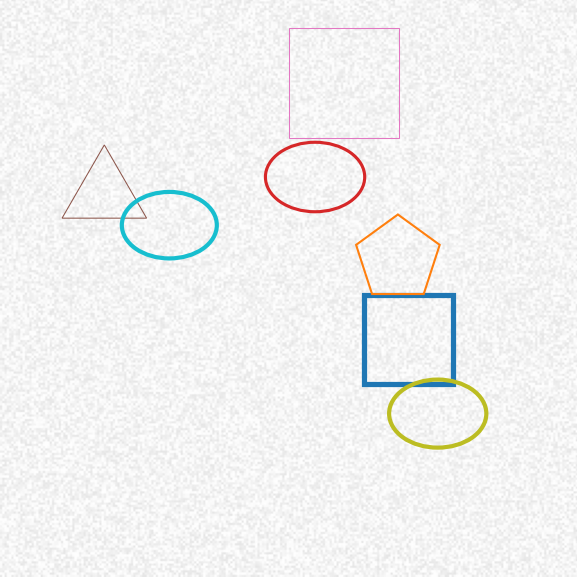[{"shape": "square", "thickness": 2.5, "radius": 0.38, "center": [0.707, 0.411]}, {"shape": "pentagon", "thickness": 1, "radius": 0.38, "center": [0.689, 0.552]}, {"shape": "oval", "thickness": 1.5, "radius": 0.43, "center": [0.546, 0.693]}, {"shape": "triangle", "thickness": 0.5, "radius": 0.42, "center": [0.181, 0.664]}, {"shape": "square", "thickness": 0.5, "radius": 0.48, "center": [0.596, 0.855]}, {"shape": "oval", "thickness": 2, "radius": 0.42, "center": [0.758, 0.283]}, {"shape": "oval", "thickness": 2, "radius": 0.41, "center": [0.293, 0.609]}]